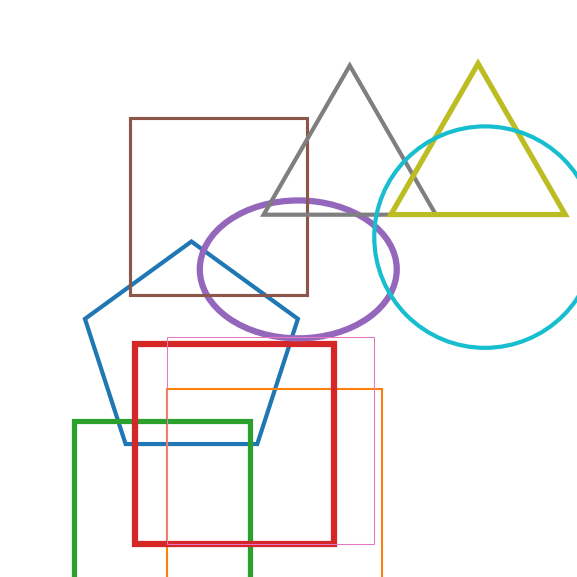[{"shape": "pentagon", "thickness": 2, "radius": 0.97, "center": [0.331, 0.387]}, {"shape": "square", "thickness": 1, "radius": 0.93, "center": [0.475, 0.14]}, {"shape": "square", "thickness": 2.5, "radius": 0.76, "center": [0.281, 0.118]}, {"shape": "square", "thickness": 3, "radius": 0.86, "center": [0.406, 0.23]}, {"shape": "oval", "thickness": 3, "radius": 0.85, "center": [0.516, 0.533]}, {"shape": "square", "thickness": 1.5, "radius": 0.77, "center": [0.379, 0.642]}, {"shape": "square", "thickness": 0.5, "radius": 0.9, "center": [0.468, 0.236]}, {"shape": "triangle", "thickness": 2, "radius": 0.86, "center": [0.606, 0.713]}, {"shape": "triangle", "thickness": 2.5, "radius": 0.87, "center": [0.828, 0.715]}, {"shape": "circle", "thickness": 2, "radius": 0.96, "center": [0.84, 0.589]}]